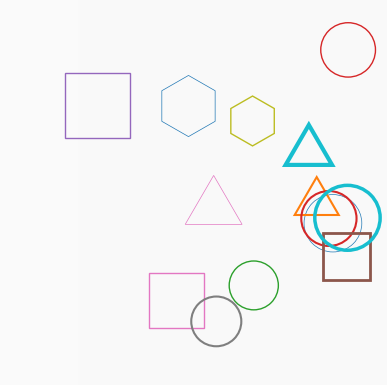[{"shape": "circle", "thickness": 0.5, "radius": 0.37, "center": [0.859, 0.42]}, {"shape": "hexagon", "thickness": 0.5, "radius": 0.4, "center": [0.486, 0.725]}, {"shape": "triangle", "thickness": 1.5, "radius": 0.33, "center": [0.817, 0.474]}, {"shape": "circle", "thickness": 1, "radius": 0.32, "center": [0.655, 0.259]}, {"shape": "circle", "thickness": 1, "radius": 0.35, "center": [0.898, 0.87]}, {"shape": "circle", "thickness": 1.5, "radius": 0.36, "center": [0.849, 0.432]}, {"shape": "square", "thickness": 1, "radius": 0.42, "center": [0.251, 0.726]}, {"shape": "square", "thickness": 2, "radius": 0.3, "center": [0.895, 0.333]}, {"shape": "triangle", "thickness": 0.5, "radius": 0.42, "center": [0.551, 0.46]}, {"shape": "square", "thickness": 1, "radius": 0.36, "center": [0.456, 0.219]}, {"shape": "circle", "thickness": 1.5, "radius": 0.32, "center": [0.558, 0.165]}, {"shape": "hexagon", "thickness": 1, "radius": 0.32, "center": [0.652, 0.686]}, {"shape": "circle", "thickness": 2.5, "radius": 0.42, "center": [0.897, 0.434]}, {"shape": "triangle", "thickness": 3, "radius": 0.35, "center": [0.797, 0.606]}]